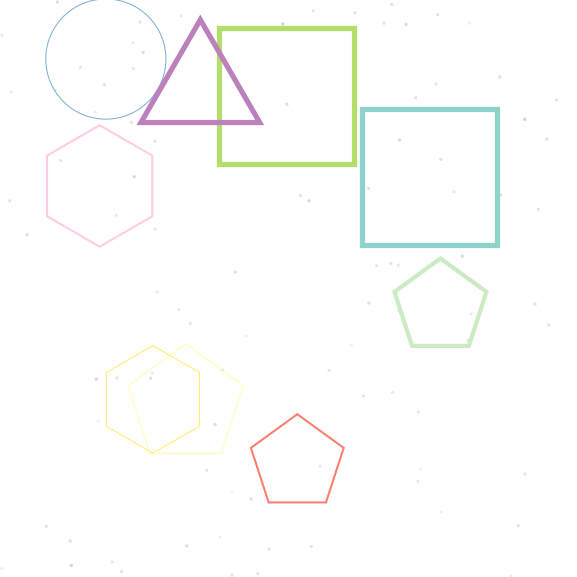[{"shape": "square", "thickness": 2.5, "radius": 0.59, "center": [0.743, 0.693]}, {"shape": "pentagon", "thickness": 0.5, "radius": 0.53, "center": [0.322, 0.299]}, {"shape": "pentagon", "thickness": 1, "radius": 0.42, "center": [0.515, 0.197]}, {"shape": "circle", "thickness": 0.5, "radius": 0.52, "center": [0.183, 0.897]}, {"shape": "square", "thickness": 2.5, "radius": 0.59, "center": [0.496, 0.832]}, {"shape": "hexagon", "thickness": 1, "radius": 0.53, "center": [0.173, 0.677]}, {"shape": "triangle", "thickness": 2.5, "radius": 0.59, "center": [0.347, 0.846]}, {"shape": "pentagon", "thickness": 2, "radius": 0.42, "center": [0.763, 0.468]}, {"shape": "hexagon", "thickness": 0.5, "radius": 0.47, "center": [0.265, 0.308]}]